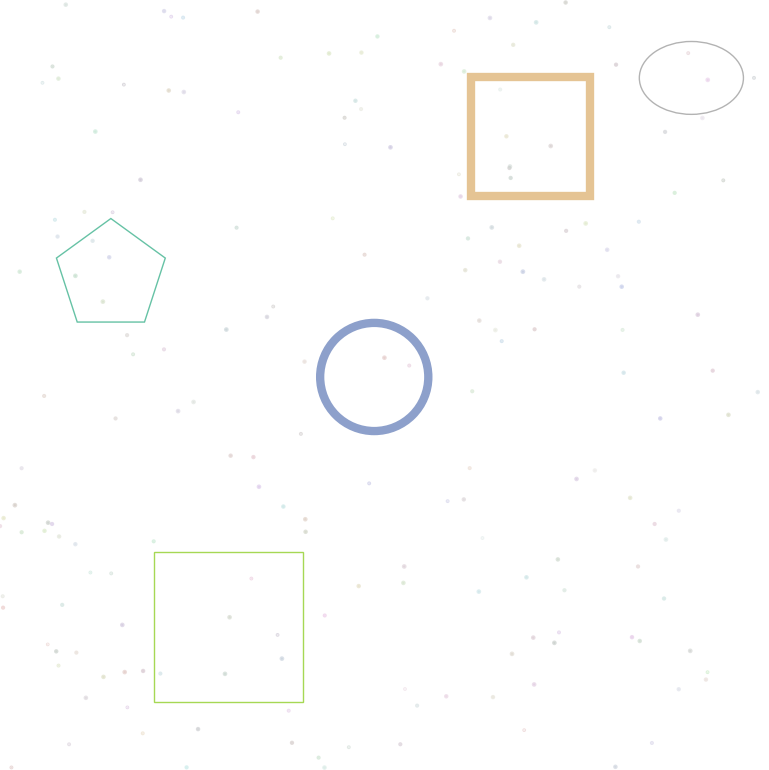[{"shape": "pentagon", "thickness": 0.5, "radius": 0.37, "center": [0.144, 0.642]}, {"shape": "circle", "thickness": 3, "radius": 0.35, "center": [0.486, 0.51]}, {"shape": "square", "thickness": 0.5, "radius": 0.48, "center": [0.297, 0.186]}, {"shape": "square", "thickness": 3, "radius": 0.39, "center": [0.689, 0.823]}, {"shape": "oval", "thickness": 0.5, "radius": 0.34, "center": [0.898, 0.899]}]